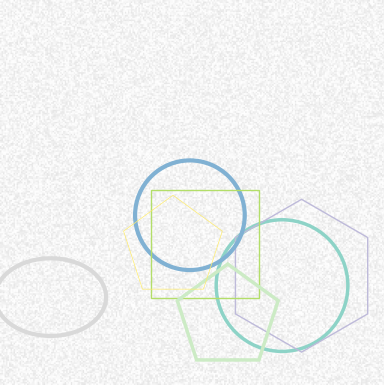[{"shape": "circle", "thickness": 2.5, "radius": 0.85, "center": [0.733, 0.258]}, {"shape": "hexagon", "thickness": 1, "radius": 0.99, "center": [0.783, 0.284]}, {"shape": "circle", "thickness": 3, "radius": 0.71, "center": [0.493, 0.441]}, {"shape": "square", "thickness": 1, "radius": 0.7, "center": [0.532, 0.366]}, {"shape": "oval", "thickness": 3, "radius": 0.72, "center": [0.131, 0.228]}, {"shape": "pentagon", "thickness": 2.5, "radius": 0.69, "center": [0.592, 0.176]}, {"shape": "pentagon", "thickness": 0.5, "radius": 0.67, "center": [0.449, 0.358]}]